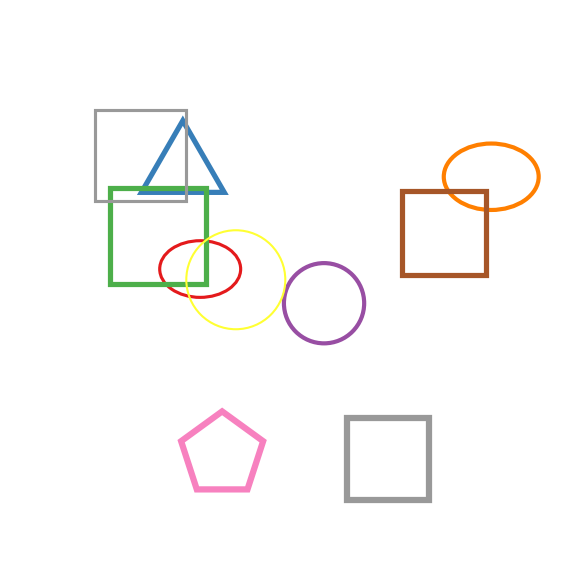[{"shape": "oval", "thickness": 1.5, "radius": 0.35, "center": [0.347, 0.533]}, {"shape": "triangle", "thickness": 2.5, "radius": 0.41, "center": [0.317, 0.707]}, {"shape": "square", "thickness": 2.5, "radius": 0.42, "center": [0.273, 0.591]}, {"shape": "circle", "thickness": 2, "radius": 0.35, "center": [0.561, 0.474]}, {"shape": "oval", "thickness": 2, "radius": 0.41, "center": [0.851, 0.693]}, {"shape": "circle", "thickness": 1, "radius": 0.43, "center": [0.408, 0.515]}, {"shape": "square", "thickness": 2.5, "radius": 0.36, "center": [0.769, 0.596]}, {"shape": "pentagon", "thickness": 3, "radius": 0.37, "center": [0.385, 0.212]}, {"shape": "square", "thickness": 3, "radius": 0.35, "center": [0.672, 0.205]}, {"shape": "square", "thickness": 1.5, "radius": 0.4, "center": [0.244, 0.73]}]